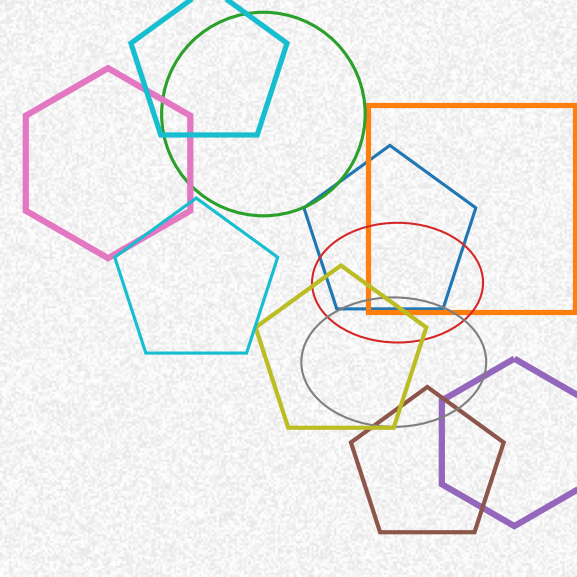[{"shape": "pentagon", "thickness": 1.5, "radius": 0.78, "center": [0.675, 0.591]}, {"shape": "square", "thickness": 2.5, "radius": 0.89, "center": [0.817, 0.638]}, {"shape": "circle", "thickness": 1.5, "radius": 0.88, "center": [0.456, 0.802]}, {"shape": "oval", "thickness": 1, "radius": 0.74, "center": [0.688, 0.51]}, {"shape": "hexagon", "thickness": 3, "radius": 0.72, "center": [0.891, 0.233]}, {"shape": "pentagon", "thickness": 2, "radius": 0.7, "center": [0.74, 0.19]}, {"shape": "hexagon", "thickness": 3, "radius": 0.82, "center": [0.187, 0.717]}, {"shape": "oval", "thickness": 1, "radius": 0.8, "center": [0.682, 0.372]}, {"shape": "pentagon", "thickness": 2, "radius": 0.78, "center": [0.59, 0.384]}, {"shape": "pentagon", "thickness": 1.5, "radius": 0.74, "center": [0.34, 0.508]}, {"shape": "pentagon", "thickness": 2.5, "radius": 0.71, "center": [0.362, 0.88]}]